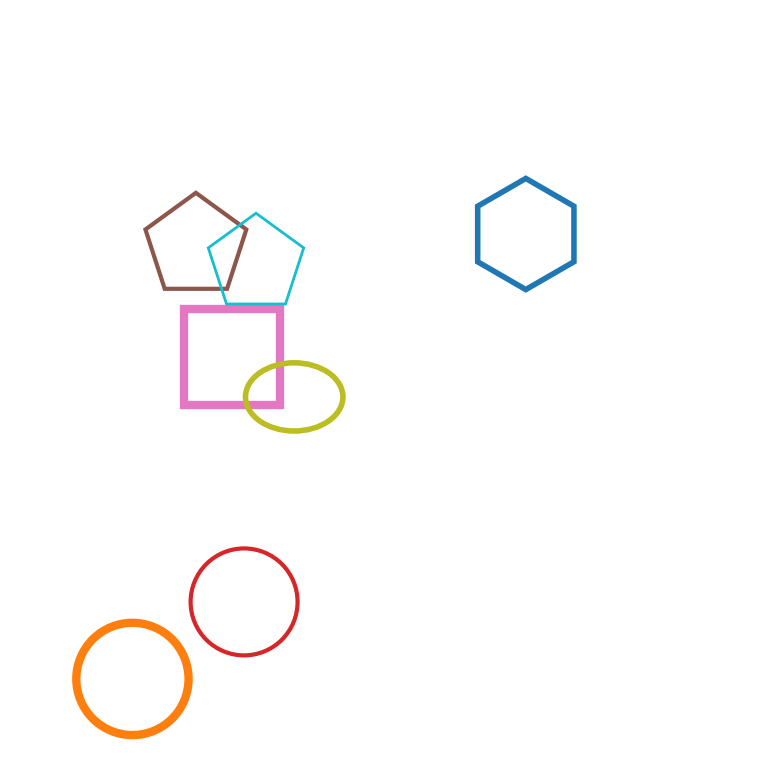[{"shape": "hexagon", "thickness": 2, "radius": 0.36, "center": [0.683, 0.696]}, {"shape": "circle", "thickness": 3, "radius": 0.36, "center": [0.172, 0.118]}, {"shape": "circle", "thickness": 1.5, "radius": 0.35, "center": [0.317, 0.218]}, {"shape": "pentagon", "thickness": 1.5, "radius": 0.34, "center": [0.254, 0.681]}, {"shape": "square", "thickness": 3, "radius": 0.31, "center": [0.301, 0.536]}, {"shape": "oval", "thickness": 2, "radius": 0.32, "center": [0.382, 0.485]}, {"shape": "pentagon", "thickness": 1, "radius": 0.33, "center": [0.332, 0.658]}]